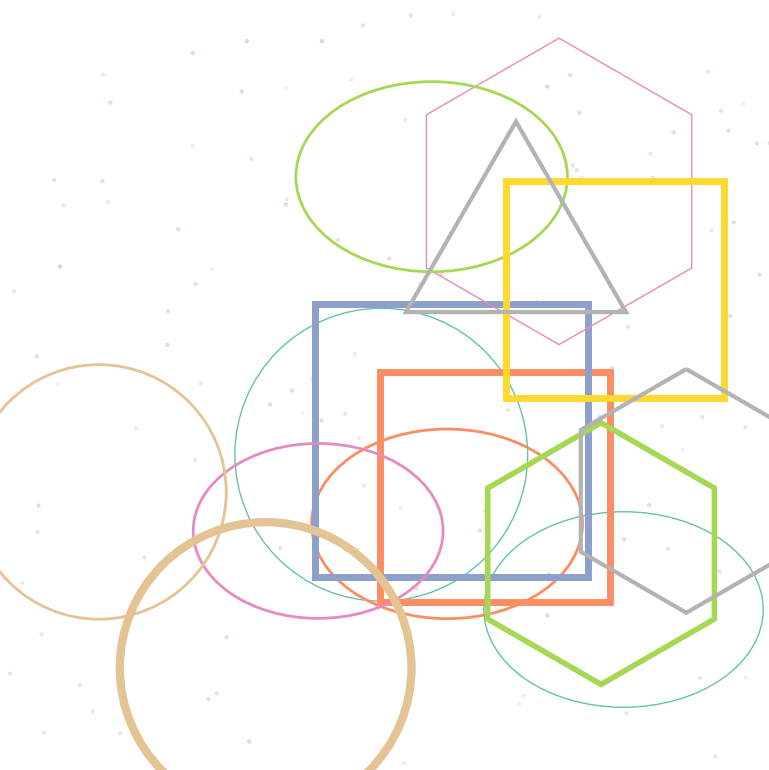[{"shape": "oval", "thickness": 0.5, "radius": 0.91, "center": [0.81, 0.208]}, {"shape": "circle", "thickness": 0.5, "radius": 0.95, "center": [0.495, 0.41]}, {"shape": "oval", "thickness": 1, "radius": 0.88, "center": [0.581, 0.32]}, {"shape": "square", "thickness": 2.5, "radius": 0.75, "center": [0.643, 0.368]}, {"shape": "square", "thickness": 2.5, "radius": 0.89, "center": [0.587, 0.428]}, {"shape": "hexagon", "thickness": 0.5, "radius": 0.99, "center": [0.726, 0.751]}, {"shape": "oval", "thickness": 1, "radius": 0.81, "center": [0.413, 0.311]}, {"shape": "hexagon", "thickness": 2, "radius": 0.85, "center": [0.781, 0.281]}, {"shape": "oval", "thickness": 1, "radius": 0.88, "center": [0.561, 0.771]}, {"shape": "square", "thickness": 2.5, "radius": 0.71, "center": [0.799, 0.624]}, {"shape": "circle", "thickness": 3, "radius": 0.95, "center": [0.345, 0.133]}, {"shape": "circle", "thickness": 1, "radius": 0.83, "center": [0.129, 0.361]}, {"shape": "triangle", "thickness": 1.5, "radius": 0.82, "center": [0.67, 0.677]}, {"shape": "hexagon", "thickness": 1.5, "radius": 0.79, "center": [0.891, 0.362]}]